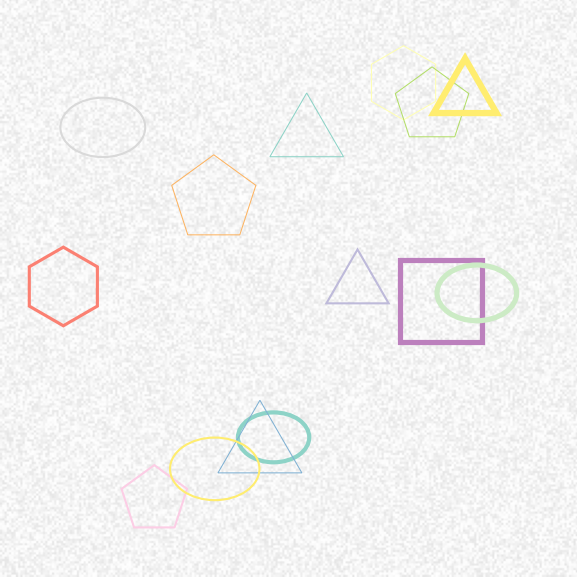[{"shape": "triangle", "thickness": 0.5, "radius": 0.37, "center": [0.531, 0.765]}, {"shape": "oval", "thickness": 2, "radius": 0.31, "center": [0.474, 0.242]}, {"shape": "hexagon", "thickness": 0.5, "radius": 0.32, "center": [0.699, 0.856]}, {"shape": "triangle", "thickness": 1, "radius": 0.31, "center": [0.619, 0.505]}, {"shape": "hexagon", "thickness": 1.5, "radius": 0.34, "center": [0.11, 0.503]}, {"shape": "triangle", "thickness": 0.5, "radius": 0.42, "center": [0.45, 0.222]}, {"shape": "pentagon", "thickness": 0.5, "radius": 0.38, "center": [0.37, 0.654]}, {"shape": "pentagon", "thickness": 0.5, "radius": 0.33, "center": [0.748, 0.816]}, {"shape": "pentagon", "thickness": 1, "radius": 0.3, "center": [0.267, 0.134]}, {"shape": "oval", "thickness": 1, "radius": 0.37, "center": [0.178, 0.779]}, {"shape": "square", "thickness": 2.5, "radius": 0.35, "center": [0.764, 0.478]}, {"shape": "oval", "thickness": 2.5, "radius": 0.34, "center": [0.826, 0.492]}, {"shape": "oval", "thickness": 1, "radius": 0.39, "center": [0.372, 0.187]}, {"shape": "triangle", "thickness": 3, "radius": 0.32, "center": [0.805, 0.835]}]